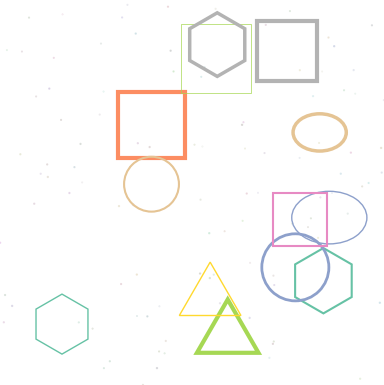[{"shape": "hexagon", "thickness": 1, "radius": 0.39, "center": [0.161, 0.158]}, {"shape": "hexagon", "thickness": 1.5, "radius": 0.42, "center": [0.84, 0.271]}, {"shape": "square", "thickness": 3, "radius": 0.43, "center": [0.394, 0.676]}, {"shape": "circle", "thickness": 2, "radius": 0.44, "center": [0.767, 0.306]}, {"shape": "oval", "thickness": 1, "radius": 0.49, "center": [0.855, 0.435]}, {"shape": "square", "thickness": 1.5, "radius": 0.35, "center": [0.779, 0.43]}, {"shape": "square", "thickness": 0.5, "radius": 0.45, "center": [0.562, 0.848]}, {"shape": "triangle", "thickness": 3, "radius": 0.46, "center": [0.591, 0.13]}, {"shape": "triangle", "thickness": 1, "radius": 0.46, "center": [0.546, 0.227]}, {"shape": "oval", "thickness": 2.5, "radius": 0.35, "center": [0.83, 0.656]}, {"shape": "circle", "thickness": 1.5, "radius": 0.36, "center": [0.394, 0.522]}, {"shape": "square", "thickness": 3, "radius": 0.39, "center": [0.745, 0.868]}, {"shape": "hexagon", "thickness": 2.5, "radius": 0.41, "center": [0.564, 0.884]}]